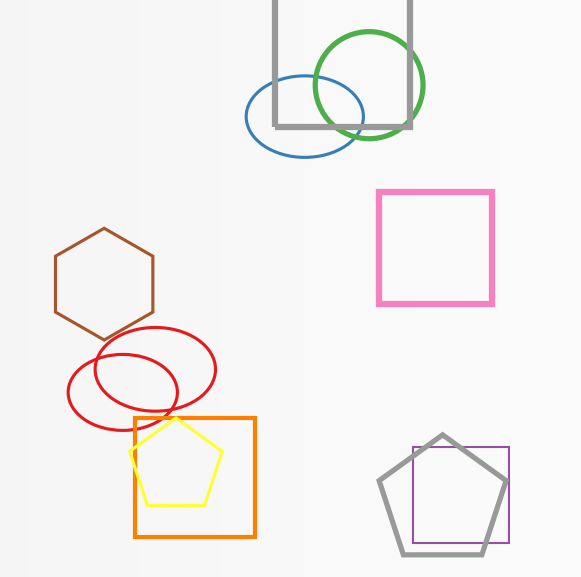[{"shape": "oval", "thickness": 1.5, "radius": 0.47, "center": [0.211, 0.32]}, {"shape": "oval", "thickness": 1.5, "radius": 0.52, "center": [0.267, 0.36]}, {"shape": "oval", "thickness": 1.5, "radius": 0.5, "center": [0.524, 0.797]}, {"shape": "circle", "thickness": 2.5, "radius": 0.46, "center": [0.635, 0.852]}, {"shape": "square", "thickness": 1, "radius": 0.42, "center": [0.793, 0.142]}, {"shape": "square", "thickness": 2, "radius": 0.52, "center": [0.335, 0.172]}, {"shape": "pentagon", "thickness": 1.5, "radius": 0.42, "center": [0.303, 0.192]}, {"shape": "hexagon", "thickness": 1.5, "radius": 0.48, "center": [0.179, 0.507]}, {"shape": "square", "thickness": 3, "radius": 0.48, "center": [0.749, 0.569]}, {"shape": "square", "thickness": 3, "radius": 0.58, "center": [0.59, 0.895]}, {"shape": "pentagon", "thickness": 2.5, "radius": 0.57, "center": [0.762, 0.131]}]